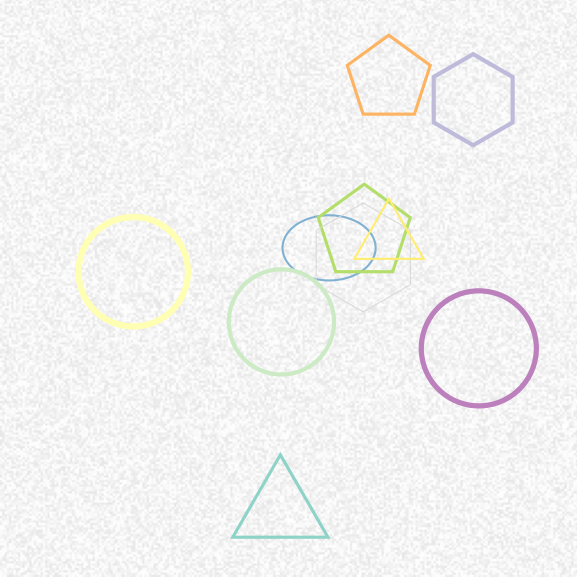[{"shape": "triangle", "thickness": 1.5, "radius": 0.48, "center": [0.485, 0.116]}, {"shape": "circle", "thickness": 3, "radius": 0.47, "center": [0.231, 0.529]}, {"shape": "hexagon", "thickness": 2, "radius": 0.39, "center": [0.819, 0.827]}, {"shape": "oval", "thickness": 1, "radius": 0.4, "center": [0.57, 0.57]}, {"shape": "pentagon", "thickness": 1.5, "radius": 0.38, "center": [0.673, 0.863]}, {"shape": "pentagon", "thickness": 1.5, "radius": 0.42, "center": [0.631, 0.596]}, {"shape": "hexagon", "thickness": 0.5, "radius": 0.47, "center": [0.629, 0.553]}, {"shape": "circle", "thickness": 2.5, "radius": 0.5, "center": [0.829, 0.396]}, {"shape": "circle", "thickness": 2, "radius": 0.46, "center": [0.487, 0.442]}, {"shape": "triangle", "thickness": 1, "radius": 0.35, "center": [0.674, 0.586]}]